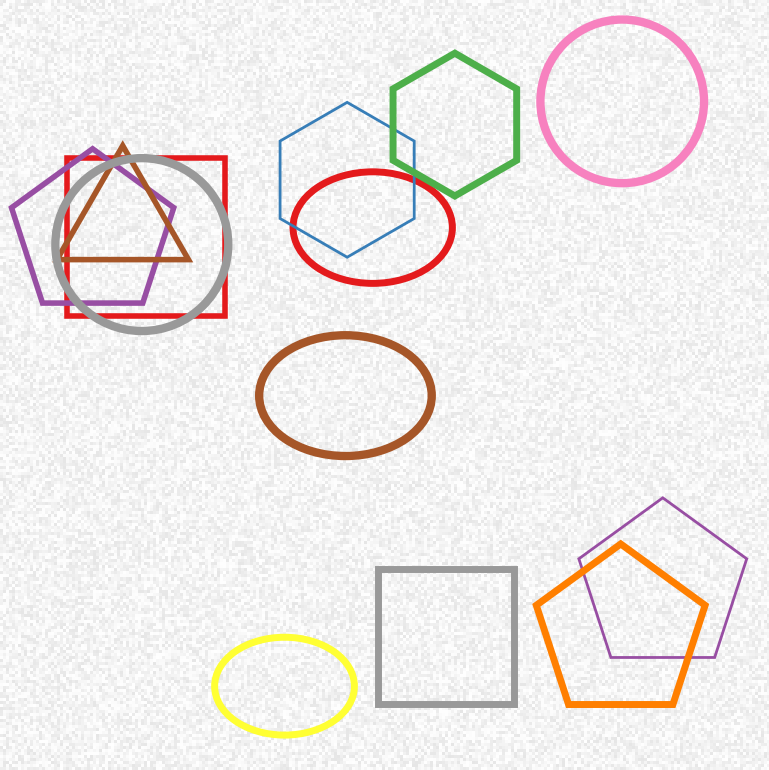[{"shape": "square", "thickness": 2, "radius": 0.51, "center": [0.189, 0.692]}, {"shape": "oval", "thickness": 2.5, "radius": 0.52, "center": [0.484, 0.704]}, {"shape": "hexagon", "thickness": 1, "radius": 0.5, "center": [0.451, 0.767]}, {"shape": "hexagon", "thickness": 2.5, "radius": 0.46, "center": [0.591, 0.838]}, {"shape": "pentagon", "thickness": 2, "radius": 0.55, "center": [0.12, 0.696]}, {"shape": "pentagon", "thickness": 1, "radius": 0.57, "center": [0.861, 0.239]}, {"shape": "pentagon", "thickness": 2.5, "radius": 0.58, "center": [0.806, 0.178]}, {"shape": "oval", "thickness": 2.5, "radius": 0.45, "center": [0.37, 0.109]}, {"shape": "triangle", "thickness": 2, "radius": 0.49, "center": [0.159, 0.712]}, {"shape": "oval", "thickness": 3, "radius": 0.56, "center": [0.449, 0.486]}, {"shape": "circle", "thickness": 3, "radius": 0.53, "center": [0.808, 0.868]}, {"shape": "square", "thickness": 2.5, "radius": 0.44, "center": [0.579, 0.173]}, {"shape": "circle", "thickness": 3, "radius": 0.56, "center": [0.184, 0.682]}]